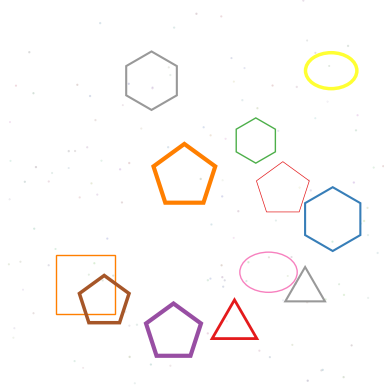[{"shape": "triangle", "thickness": 2, "radius": 0.34, "center": [0.609, 0.154]}, {"shape": "pentagon", "thickness": 0.5, "radius": 0.36, "center": [0.735, 0.508]}, {"shape": "hexagon", "thickness": 1.5, "radius": 0.41, "center": [0.864, 0.431]}, {"shape": "hexagon", "thickness": 1, "radius": 0.29, "center": [0.664, 0.635]}, {"shape": "pentagon", "thickness": 3, "radius": 0.38, "center": [0.451, 0.137]}, {"shape": "pentagon", "thickness": 3, "radius": 0.42, "center": [0.479, 0.542]}, {"shape": "square", "thickness": 1, "radius": 0.38, "center": [0.222, 0.262]}, {"shape": "oval", "thickness": 2.5, "radius": 0.33, "center": [0.86, 0.816]}, {"shape": "pentagon", "thickness": 2.5, "radius": 0.34, "center": [0.271, 0.217]}, {"shape": "oval", "thickness": 1, "radius": 0.37, "center": [0.697, 0.293]}, {"shape": "hexagon", "thickness": 1.5, "radius": 0.38, "center": [0.394, 0.79]}, {"shape": "triangle", "thickness": 1.5, "radius": 0.3, "center": [0.793, 0.247]}]